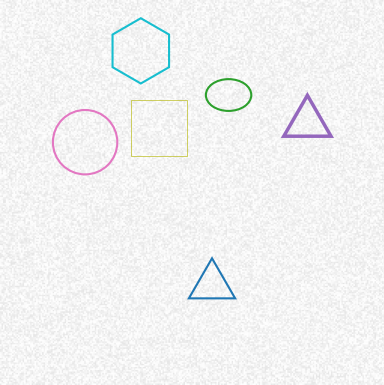[{"shape": "triangle", "thickness": 1.5, "radius": 0.35, "center": [0.551, 0.26]}, {"shape": "oval", "thickness": 1.5, "radius": 0.29, "center": [0.594, 0.753]}, {"shape": "triangle", "thickness": 2.5, "radius": 0.35, "center": [0.798, 0.682]}, {"shape": "circle", "thickness": 1.5, "radius": 0.42, "center": [0.221, 0.631]}, {"shape": "square", "thickness": 0.5, "radius": 0.36, "center": [0.412, 0.668]}, {"shape": "hexagon", "thickness": 1.5, "radius": 0.42, "center": [0.366, 0.868]}]